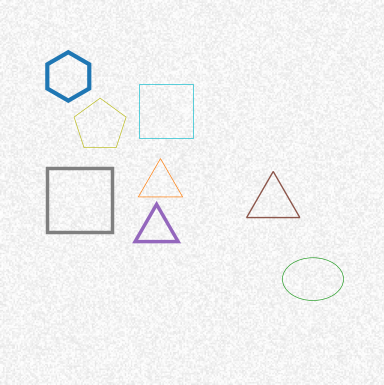[{"shape": "hexagon", "thickness": 3, "radius": 0.31, "center": [0.177, 0.802]}, {"shape": "triangle", "thickness": 0.5, "radius": 0.33, "center": [0.417, 0.522]}, {"shape": "oval", "thickness": 0.5, "radius": 0.4, "center": [0.813, 0.275]}, {"shape": "triangle", "thickness": 2.5, "radius": 0.32, "center": [0.407, 0.405]}, {"shape": "triangle", "thickness": 1, "radius": 0.4, "center": [0.71, 0.475]}, {"shape": "square", "thickness": 2.5, "radius": 0.42, "center": [0.207, 0.48]}, {"shape": "pentagon", "thickness": 0.5, "radius": 0.36, "center": [0.26, 0.674]}, {"shape": "square", "thickness": 0.5, "radius": 0.35, "center": [0.432, 0.713]}]